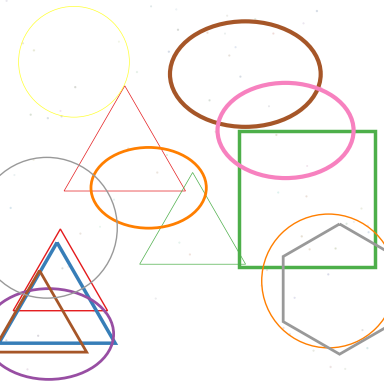[{"shape": "triangle", "thickness": 1, "radius": 0.71, "center": [0.157, 0.264]}, {"shape": "triangle", "thickness": 0.5, "radius": 0.91, "center": [0.324, 0.595]}, {"shape": "triangle", "thickness": 2.5, "radius": 0.87, "center": [0.148, 0.196]}, {"shape": "triangle", "thickness": 0.5, "radius": 0.79, "center": [0.5, 0.393]}, {"shape": "square", "thickness": 2.5, "radius": 0.88, "center": [0.797, 0.483]}, {"shape": "oval", "thickness": 2, "radius": 0.84, "center": [0.127, 0.132]}, {"shape": "circle", "thickness": 1, "radius": 0.87, "center": [0.854, 0.27]}, {"shape": "oval", "thickness": 2, "radius": 0.75, "center": [0.386, 0.512]}, {"shape": "circle", "thickness": 0.5, "radius": 0.72, "center": [0.192, 0.84]}, {"shape": "oval", "thickness": 3, "radius": 0.98, "center": [0.637, 0.808]}, {"shape": "triangle", "thickness": 2, "radius": 0.71, "center": [0.103, 0.156]}, {"shape": "oval", "thickness": 3, "radius": 0.88, "center": [0.742, 0.661]}, {"shape": "hexagon", "thickness": 2, "radius": 0.85, "center": [0.882, 0.249]}, {"shape": "circle", "thickness": 1, "radius": 0.91, "center": [0.122, 0.408]}]